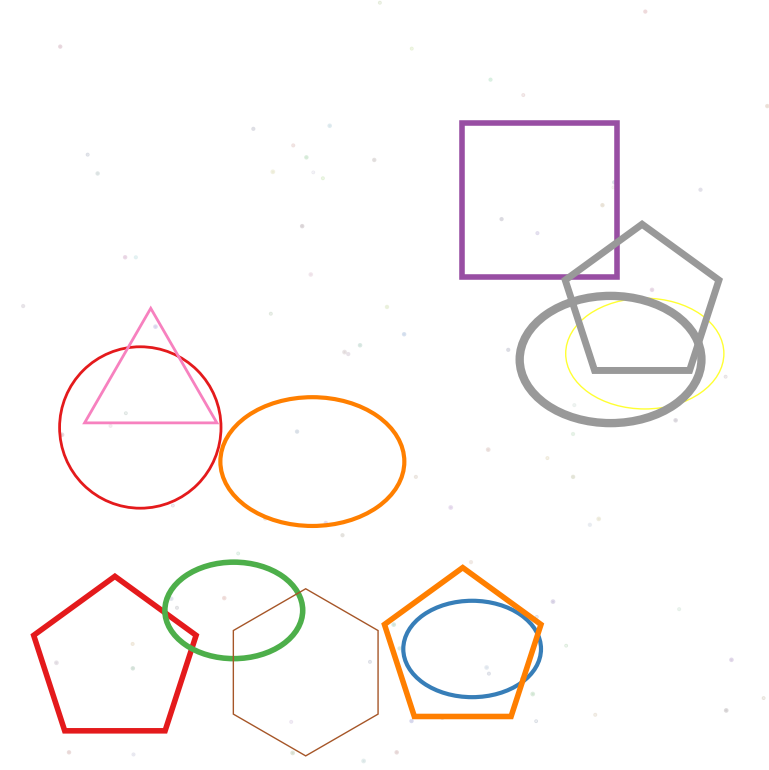[{"shape": "pentagon", "thickness": 2, "radius": 0.55, "center": [0.149, 0.141]}, {"shape": "circle", "thickness": 1, "radius": 0.52, "center": [0.182, 0.445]}, {"shape": "oval", "thickness": 1.5, "radius": 0.45, "center": [0.613, 0.157]}, {"shape": "oval", "thickness": 2, "radius": 0.45, "center": [0.304, 0.207]}, {"shape": "square", "thickness": 2, "radius": 0.5, "center": [0.701, 0.74]}, {"shape": "oval", "thickness": 1.5, "radius": 0.6, "center": [0.406, 0.401]}, {"shape": "pentagon", "thickness": 2, "radius": 0.53, "center": [0.601, 0.156]}, {"shape": "oval", "thickness": 0.5, "radius": 0.51, "center": [0.837, 0.541]}, {"shape": "hexagon", "thickness": 0.5, "radius": 0.54, "center": [0.397, 0.127]}, {"shape": "triangle", "thickness": 1, "radius": 0.5, "center": [0.196, 0.5]}, {"shape": "pentagon", "thickness": 2.5, "radius": 0.52, "center": [0.834, 0.604]}, {"shape": "oval", "thickness": 3, "radius": 0.59, "center": [0.793, 0.533]}]